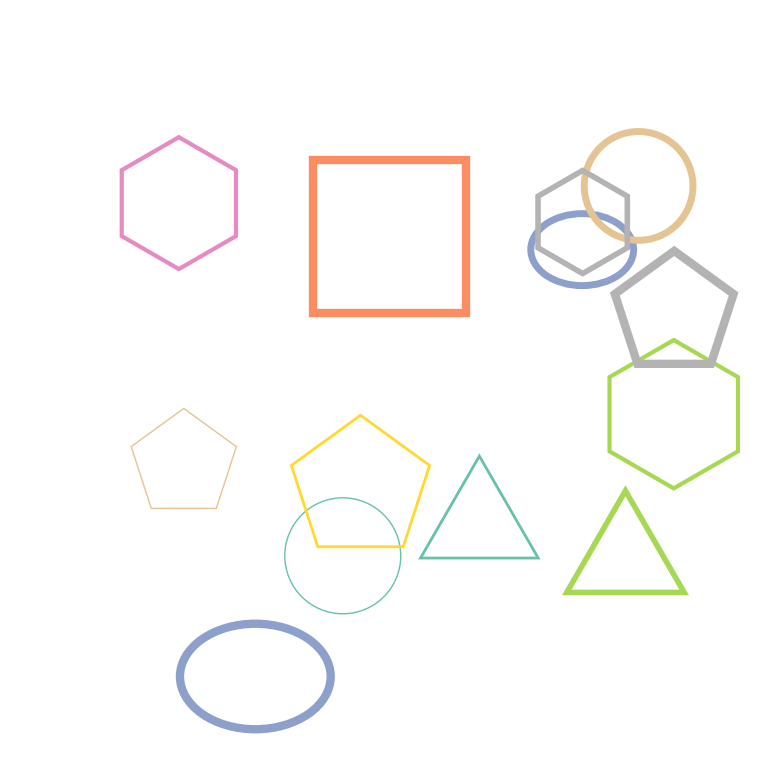[{"shape": "circle", "thickness": 0.5, "radius": 0.38, "center": [0.445, 0.278]}, {"shape": "triangle", "thickness": 1, "radius": 0.44, "center": [0.623, 0.319]}, {"shape": "square", "thickness": 3, "radius": 0.5, "center": [0.505, 0.693]}, {"shape": "oval", "thickness": 3, "radius": 0.49, "center": [0.332, 0.121]}, {"shape": "oval", "thickness": 2.5, "radius": 0.33, "center": [0.756, 0.676]}, {"shape": "hexagon", "thickness": 1.5, "radius": 0.43, "center": [0.232, 0.736]}, {"shape": "hexagon", "thickness": 1.5, "radius": 0.48, "center": [0.875, 0.462]}, {"shape": "triangle", "thickness": 2, "radius": 0.44, "center": [0.812, 0.275]}, {"shape": "pentagon", "thickness": 1, "radius": 0.47, "center": [0.468, 0.366]}, {"shape": "circle", "thickness": 2.5, "radius": 0.35, "center": [0.829, 0.759]}, {"shape": "pentagon", "thickness": 0.5, "radius": 0.36, "center": [0.239, 0.398]}, {"shape": "pentagon", "thickness": 3, "radius": 0.41, "center": [0.876, 0.593]}, {"shape": "hexagon", "thickness": 2, "radius": 0.33, "center": [0.757, 0.712]}]